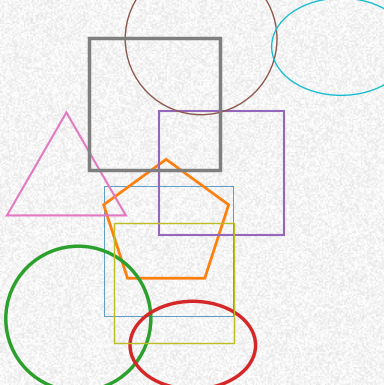[{"shape": "square", "thickness": 0.5, "radius": 0.84, "center": [0.438, 0.348]}, {"shape": "pentagon", "thickness": 2, "radius": 0.85, "center": [0.432, 0.415]}, {"shape": "circle", "thickness": 2.5, "radius": 0.94, "center": [0.203, 0.172]}, {"shape": "oval", "thickness": 2.5, "radius": 0.82, "center": [0.501, 0.103]}, {"shape": "square", "thickness": 1.5, "radius": 0.81, "center": [0.575, 0.551]}, {"shape": "circle", "thickness": 1, "radius": 0.99, "center": [0.522, 0.899]}, {"shape": "triangle", "thickness": 1.5, "radius": 0.89, "center": [0.172, 0.53]}, {"shape": "square", "thickness": 2.5, "radius": 0.85, "center": [0.402, 0.73]}, {"shape": "square", "thickness": 1, "radius": 0.78, "center": [0.453, 0.266]}, {"shape": "oval", "thickness": 1, "radius": 0.9, "center": [0.886, 0.878]}]